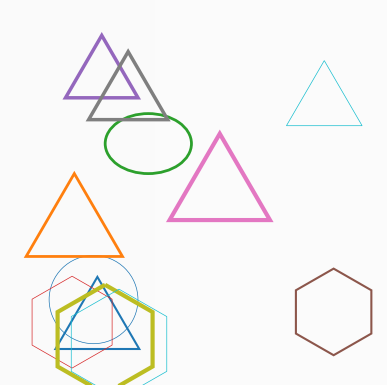[{"shape": "triangle", "thickness": 1.5, "radius": 0.62, "center": [0.251, 0.156]}, {"shape": "circle", "thickness": 0.5, "radius": 0.57, "center": [0.241, 0.222]}, {"shape": "triangle", "thickness": 2, "radius": 0.72, "center": [0.192, 0.406]}, {"shape": "oval", "thickness": 2, "radius": 0.56, "center": [0.383, 0.627]}, {"shape": "hexagon", "thickness": 0.5, "radius": 0.6, "center": [0.186, 0.163]}, {"shape": "triangle", "thickness": 2.5, "radius": 0.54, "center": [0.263, 0.8]}, {"shape": "hexagon", "thickness": 1.5, "radius": 0.56, "center": [0.861, 0.19]}, {"shape": "triangle", "thickness": 3, "radius": 0.75, "center": [0.567, 0.503]}, {"shape": "triangle", "thickness": 2.5, "radius": 0.59, "center": [0.331, 0.748]}, {"shape": "hexagon", "thickness": 3, "radius": 0.71, "center": [0.271, 0.119]}, {"shape": "hexagon", "thickness": 0.5, "radius": 0.71, "center": [0.307, 0.107]}, {"shape": "triangle", "thickness": 0.5, "radius": 0.56, "center": [0.837, 0.73]}]